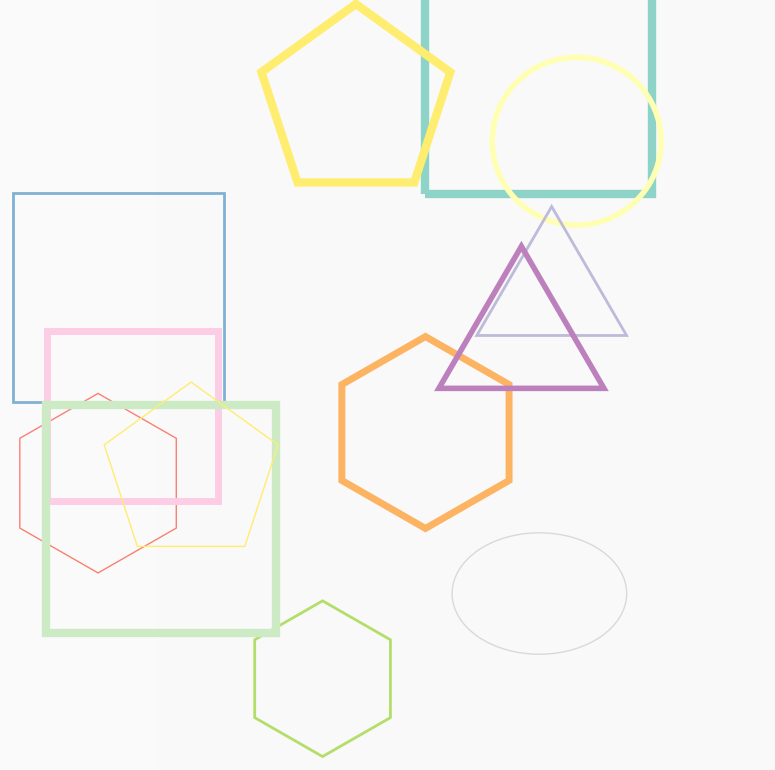[{"shape": "square", "thickness": 3, "radius": 0.73, "center": [0.695, 0.894]}, {"shape": "circle", "thickness": 2, "radius": 0.54, "center": [0.744, 0.817]}, {"shape": "triangle", "thickness": 1, "radius": 0.56, "center": [0.712, 0.62]}, {"shape": "hexagon", "thickness": 0.5, "radius": 0.58, "center": [0.127, 0.372]}, {"shape": "square", "thickness": 1, "radius": 0.68, "center": [0.153, 0.613]}, {"shape": "hexagon", "thickness": 2.5, "radius": 0.62, "center": [0.549, 0.438]}, {"shape": "hexagon", "thickness": 1, "radius": 0.51, "center": [0.416, 0.119]}, {"shape": "square", "thickness": 2.5, "radius": 0.55, "center": [0.171, 0.46]}, {"shape": "oval", "thickness": 0.5, "radius": 0.56, "center": [0.696, 0.229]}, {"shape": "triangle", "thickness": 2, "radius": 0.61, "center": [0.673, 0.557]}, {"shape": "square", "thickness": 3, "radius": 0.74, "center": [0.208, 0.326]}, {"shape": "pentagon", "thickness": 3, "radius": 0.64, "center": [0.459, 0.867]}, {"shape": "pentagon", "thickness": 0.5, "radius": 0.59, "center": [0.247, 0.386]}]